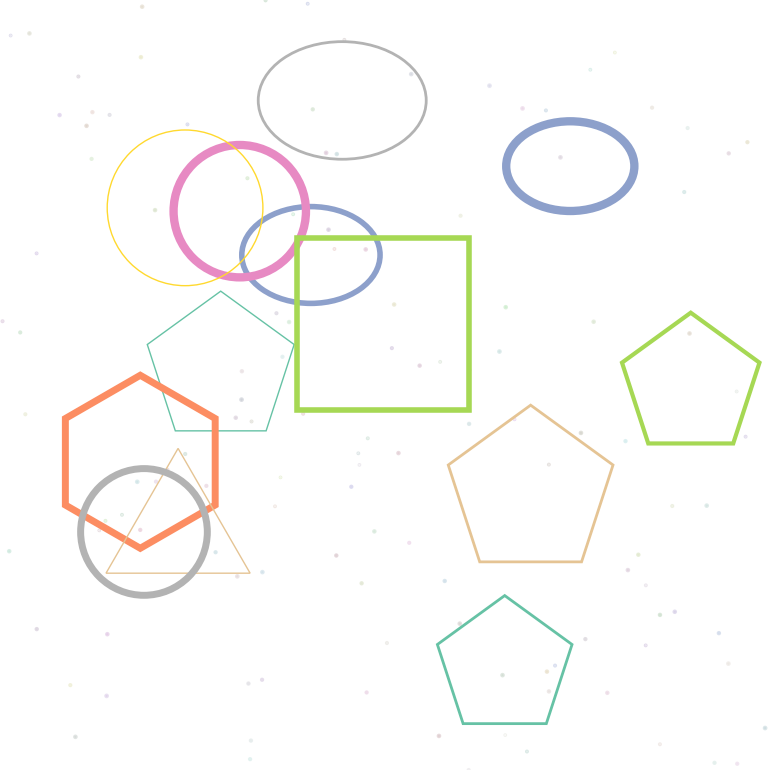[{"shape": "pentagon", "thickness": 0.5, "radius": 0.5, "center": [0.287, 0.522]}, {"shape": "pentagon", "thickness": 1, "radius": 0.46, "center": [0.655, 0.135]}, {"shape": "hexagon", "thickness": 2.5, "radius": 0.56, "center": [0.182, 0.4]}, {"shape": "oval", "thickness": 3, "radius": 0.42, "center": [0.741, 0.784]}, {"shape": "oval", "thickness": 2, "radius": 0.45, "center": [0.404, 0.669]}, {"shape": "circle", "thickness": 3, "radius": 0.43, "center": [0.311, 0.726]}, {"shape": "pentagon", "thickness": 1.5, "radius": 0.47, "center": [0.897, 0.5]}, {"shape": "square", "thickness": 2, "radius": 0.56, "center": [0.497, 0.579]}, {"shape": "circle", "thickness": 0.5, "radius": 0.51, "center": [0.24, 0.73]}, {"shape": "pentagon", "thickness": 1, "radius": 0.56, "center": [0.689, 0.361]}, {"shape": "triangle", "thickness": 0.5, "radius": 0.54, "center": [0.231, 0.31]}, {"shape": "circle", "thickness": 2.5, "radius": 0.41, "center": [0.187, 0.309]}, {"shape": "oval", "thickness": 1, "radius": 0.55, "center": [0.444, 0.87]}]